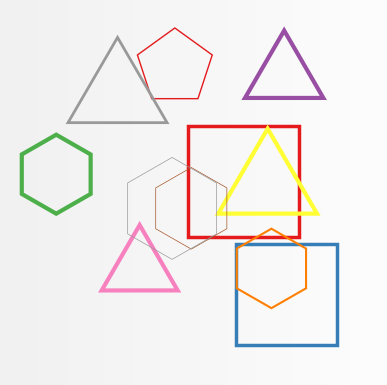[{"shape": "pentagon", "thickness": 1, "radius": 0.51, "center": [0.451, 0.826]}, {"shape": "square", "thickness": 2.5, "radius": 0.72, "center": [0.629, 0.529]}, {"shape": "square", "thickness": 2.5, "radius": 0.65, "center": [0.74, 0.235]}, {"shape": "hexagon", "thickness": 3, "radius": 0.51, "center": [0.145, 0.548]}, {"shape": "triangle", "thickness": 3, "radius": 0.58, "center": [0.733, 0.804]}, {"shape": "hexagon", "thickness": 1.5, "radius": 0.52, "center": [0.7, 0.303]}, {"shape": "triangle", "thickness": 3, "radius": 0.74, "center": [0.691, 0.519]}, {"shape": "hexagon", "thickness": 0.5, "radius": 0.53, "center": [0.494, 0.459]}, {"shape": "triangle", "thickness": 3, "radius": 0.57, "center": [0.36, 0.302]}, {"shape": "hexagon", "thickness": 0.5, "radius": 0.66, "center": [0.444, 0.459]}, {"shape": "triangle", "thickness": 2, "radius": 0.74, "center": [0.303, 0.755]}]